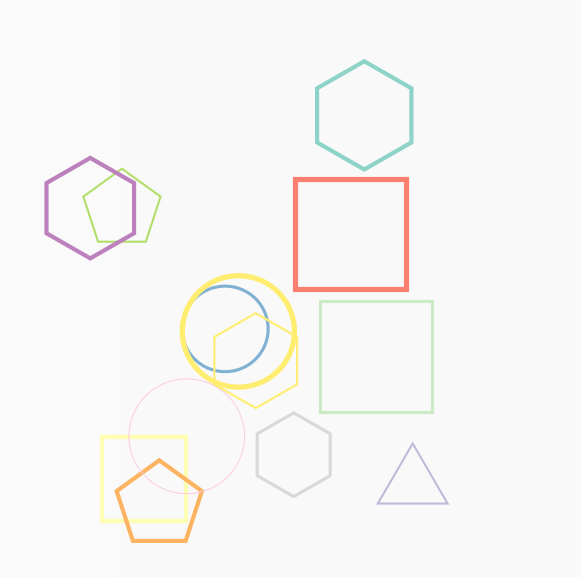[{"shape": "hexagon", "thickness": 2, "radius": 0.47, "center": [0.627, 0.799]}, {"shape": "square", "thickness": 2, "radius": 0.36, "center": [0.248, 0.17]}, {"shape": "triangle", "thickness": 1, "radius": 0.35, "center": [0.71, 0.162]}, {"shape": "square", "thickness": 2.5, "radius": 0.48, "center": [0.603, 0.593]}, {"shape": "circle", "thickness": 1.5, "radius": 0.37, "center": [0.387, 0.43]}, {"shape": "pentagon", "thickness": 2, "radius": 0.39, "center": [0.274, 0.125]}, {"shape": "pentagon", "thickness": 1, "radius": 0.35, "center": [0.21, 0.637]}, {"shape": "circle", "thickness": 0.5, "radius": 0.5, "center": [0.321, 0.244]}, {"shape": "hexagon", "thickness": 1.5, "radius": 0.36, "center": [0.505, 0.212]}, {"shape": "hexagon", "thickness": 2, "radius": 0.43, "center": [0.155, 0.639]}, {"shape": "square", "thickness": 1.5, "radius": 0.48, "center": [0.647, 0.381]}, {"shape": "circle", "thickness": 2.5, "radius": 0.48, "center": [0.41, 0.425]}, {"shape": "hexagon", "thickness": 1, "radius": 0.41, "center": [0.44, 0.375]}]